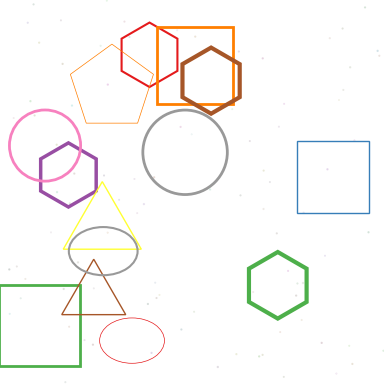[{"shape": "oval", "thickness": 0.5, "radius": 0.42, "center": [0.343, 0.115]}, {"shape": "hexagon", "thickness": 1.5, "radius": 0.42, "center": [0.388, 0.858]}, {"shape": "square", "thickness": 1, "radius": 0.47, "center": [0.865, 0.54]}, {"shape": "hexagon", "thickness": 3, "radius": 0.43, "center": [0.722, 0.259]}, {"shape": "square", "thickness": 2, "radius": 0.52, "center": [0.104, 0.155]}, {"shape": "hexagon", "thickness": 2.5, "radius": 0.42, "center": [0.178, 0.546]}, {"shape": "pentagon", "thickness": 0.5, "radius": 0.57, "center": [0.291, 0.772]}, {"shape": "square", "thickness": 2, "radius": 0.5, "center": [0.507, 0.83]}, {"shape": "triangle", "thickness": 1, "radius": 0.59, "center": [0.266, 0.411]}, {"shape": "hexagon", "thickness": 3, "radius": 0.43, "center": [0.548, 0.791]}, {"shape": "triangle", "thickness": 1, "radius": 0.48, "center": [0.243, 0.231]}, {"shape": "circle", "thickness": 2, "radius": 0.46, "center": [0.117, 0.622]}, {"shape": "oval", "thickness": 1.5, "radius": 0.45, "center": [0.268, 0.348]}, {"shape": "circle", "thickness": 2, "radius": 0.55, "center": [0.481, 0.604]}]